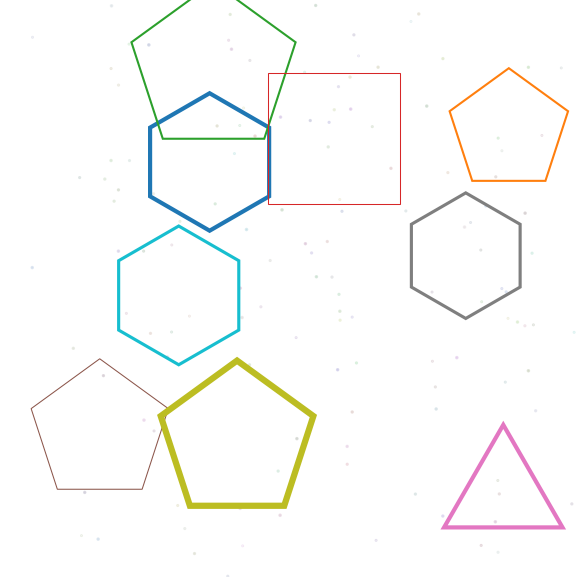[{"shape": "hexagon", "thickness": 2, "radius": 0.6, "center": [0.363, 0.719]}, {"shape": "pentagon", "thickness": 1, "radius": 0.54, "center": [0.881, 0.773]}, {"shape": "pentagon", "thickness": 1, "radius": 0.75, "center": [0.37, 0.88]}, {"shape": "square", "thickness": 0.5, "radius": 0.57, "center": [0.578, 0.759]}, {"shape": "pentagon", "thickness": 0.5, "radius": 0.62, "center": [0.173, 0.253]}, {"shape": "triangle", "thickness": 2, "radius": 0.59, "center": [0.871, 0.145]}, {"shape": "hexagon", "thickness": 1.5, "radius": 0.54, "center": [0.806, 0.556]}, {"shape": "pentagon", "thickness": 3, "radius": 0.69, "center": [0.41, 0.236]}, {"shape": "hexagon", "thickness": 1.5, "radius": 0.6, "center": [0.309, 0.488]}]